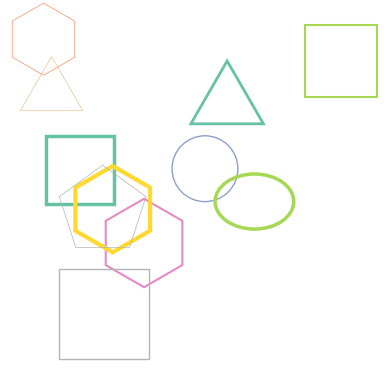[{"shape": "square", "thickness": 2.5, "radius": 0.44, "center": [0.207, 0.558]}, {"shape": "triangle", "thickness": 2, "radius": 0.54, "center": [0.59, 0.733]}, {"shape": "hexagon", "thickness": 0.5, "radius": 0.47, "center": [0.113, 0.898]}, {"shape": "circle", "thickness": 1, "radius": 0.43, "center": [0.532, 0.562]}, {"shape": "hexagon", "thickness": 1.5, "radius": 0.57, "center": [0.374, 0.369]}, {"shape": "square", "thickness": 1.5, "radius": 0.47, "center": [0.885, 0.842]}, {"shape": "oval", "thickness": 2.5, "radius": 0.51, "center": [0.661, 0.477]}, {"shape": "hexagon", "thickness": 3, "radius": 0.56, "center": [0.293, 0.457]}, {"shape": "triangle", "thickness": 0.5, "radius": 0.47, "center": [0.134, 0.759]}, {"shape": "square", "thickness": 1, "radius": 0.58, "center": [0.269, 0.185]}, {"shape": "pentagon", "thickness": 0.5, "radius": 0.59, "center": [0.267, 0.453]}]